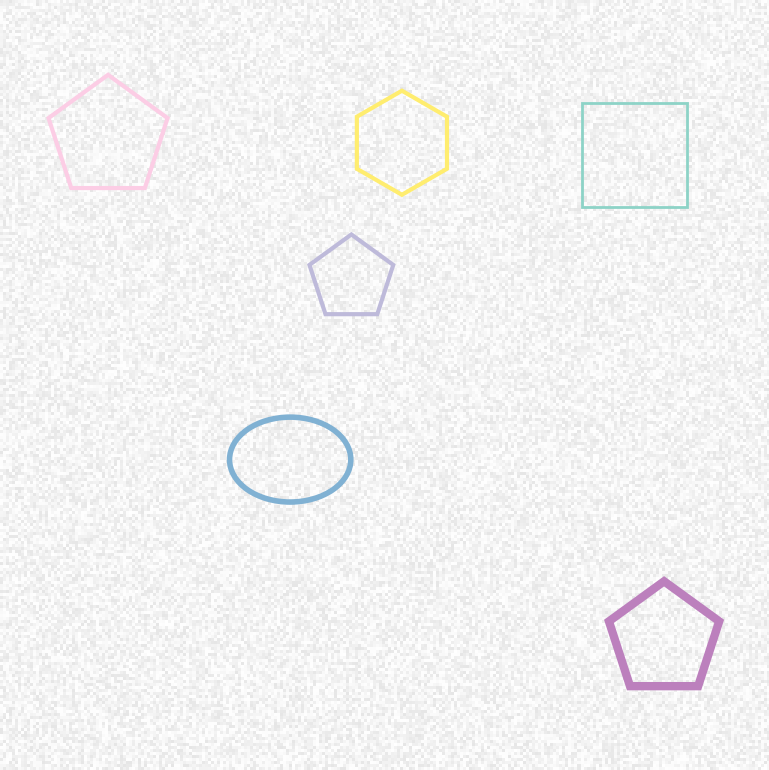[{"shape": "square", "thickness": 1, "radius": 0.34, "center": [0.824, 0.799]}, {"shape": "pentagon", "thickness": 1.5, "radius": 0.29, "center": [0.456, 0.638]}, {"shape": "oval", "thickness": 2, "radius": 0.39, "center": [0.377, 0.403]}, {"shape": "pentagon", "thickness": 1.5, "radius": 0.41, "center": [0.14, 0.822]}, {"shape": "pentagon", "thickness": 3, "radius": 0.38, "center": [0.862, 0.17]}, {"shape": "hexagon", "thickness": 1.5, "radius": 0.34, "center": [0.522, 0.815]}]